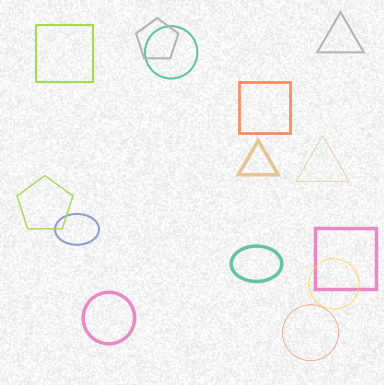[{"shape": "oval", "thickness": 2.5, "radius": 0.33, "center": [0.666, 0.315]}, {"shape": "circle", "thickness": 1.5, "radius": 0.34, "center": [0.445, 0.864]}, {"shape": "square", "thickness": 2, "radius": 0.33, "center": [0.687, 0.72]}, {"shape": "circle", "thickness": 0.5, "radius": 0.36, "center": [0.807, 0.136]}, {"shape": "oval", "thickness": 1.5, "radius": 0.29, "center": [0.2, 0.404]}, {"shape": "square", "thickness": 2.5, "radius": 0.39, "center": [0.897, 0.328]}, {"shape": "circle", "thickness": 2.5, "radius": 0.33, "center": [0.283, 0.174]}, {"shape": "pentagon", "thickness": 1, "radius": 0.38, "center": [0.117, 0.467]}, {"shape": "square", "thickness": 1.5, "radius": 0.37, "center": [0.169, 0.861]}, {"shape": "circle", "thickness": 0.5, "radius": 0.33, "center": [0.867, 0.263]}, {"shape": "triangle", "thickness": 2.5, "radius": 0.3, "center": [0.671, 0.576]}, {"shape": "triangle", "thickness": 0.5, "radius": 0.4, "center": [0.838, 0.569]}, {"shape": "pentagon", "thickness": 1.5, "radius": 0.29, "center": [0.408, 0.895]}, {"shape": "triangle", "thickness": 1.5, "radius": 0.35, "center": [0.884, 0.899]}]